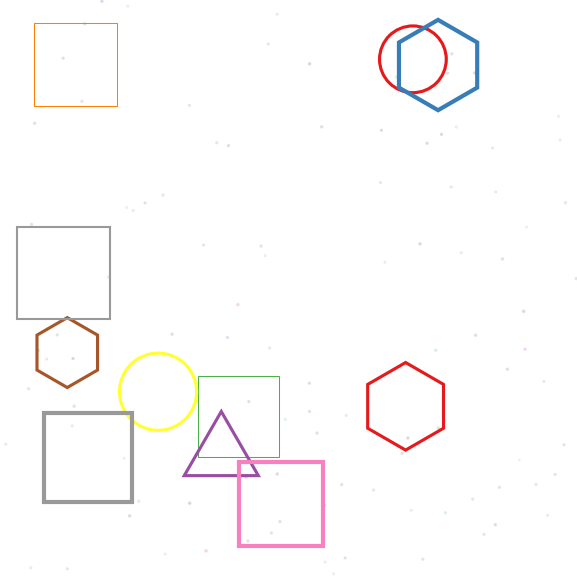[{"shape": "circle", "thickness": 1.5, "radius": 0.29, "center": [0.715, 0.896]}, {"shape": "hexagon", "thickness": 1.5, "radius": 0.38, "center": [0.702, 0.296]}, {"shape": "hexagon", "thickness": 2, "radius": 0.39, "center": [0.759, 0.887]}, {"shape": "square", "thickness": 0.5, "radius": 0.35, "center": [0.412, 0.278]}, {"shape": "triangle", "thickness": 1.5, "radius": 0.37, "center": [0.383, 0.213]}, {"shape": "square", "thickness": 0.5, "radius": 0.36, "center": [0.13, 0.887]}, {"shape": "circle", "thickness": 1.5, "radius": 0.33, "center": [0.274, 0.321]}, {"shape": "hexagon", "thickness": 1.5, "radius": 0.3, "center": [0.116, 0.389]}, {"shape": "square", "thickness": 2, "radius": 0.36, "center": [0.487, 0.127]}, {"shape": "square", "thickness": 2, "radius": 0.38, "center": [0.153, 0.207]}, {"shape": "square", "thickness": 1, "radius": 0.4, "center": [0.11, 0.527]}]